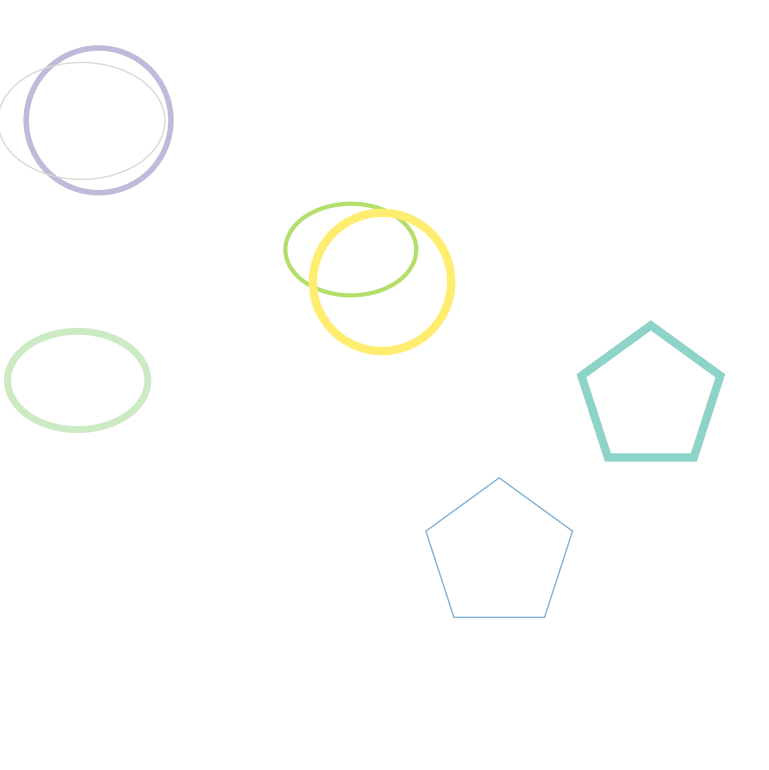[{"shape": "pentagon", "thickness": 3, "radius": 0.47, "center": [0.845, 0.483]}, {"shape": "circle", "thickness": 2, "radius": 0.47, "center": [0.128, 0.844]}, {"shape": "pentagon", "thickness": 0.5, "radius": 0.5, "center": [0.648, 0.279]}, {"shape": "oval", "thickness": 1.5, "radius": 0.43, "center": [0.456, 0.676]}, {"shape": "oval", "thickness": 0.5, "radius": 0.54, "center": [0.106, 0.843]}, {"shape": "oval", "thickness": 2.5, "radius": 0.46, "center": [0.101, 0.506]}, {"shape": "circle", "thickness": 3, "radius": 0.45, "center": [0.496, 0.634]}]